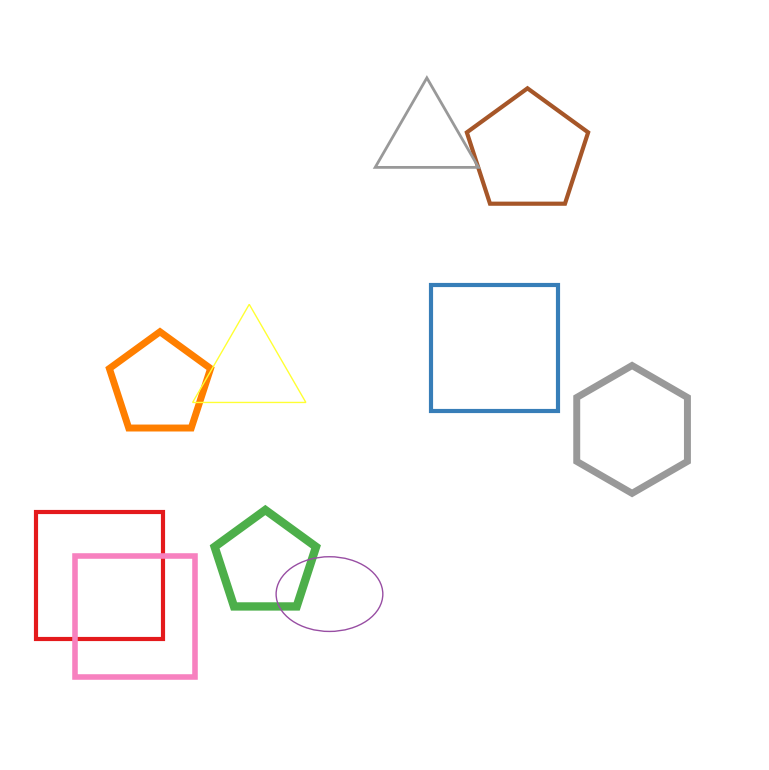[{"shape": "square", "thickness": 1.5, "radius": 0.41, "center": [0.129, 0.252]}, {"shape": "square", "thickness": 1.5, "radius": 0.41, "center": [0.642, 0.548]}, {"shape": "pentagon", "thickness": 3, "radius": 0.35, "center": [0.345, 0.268]}, {"shape": "oval", "thickness": 0.5, "radius": 0.35, "center": [0.428, 0.228]}, {"shape": "pentagon", "thickness": 2.5, "radius": 0.35, "center": [0.208, 0.5]}, {"shape": "triangle", "thickness": 0.5, "radius": 0.42, "center": [0.324, 0.52]}, {"shape": "pentagon", "thickness": 1.5, "radius": 0.41, "center": [0.685, 0.802]}, {"shape": "square", "thickness": 2, "radius": 0.39, "center": [0.175, 0.199]}, {"shape": "hexagon", "thickness": 2.5, "radius": 0.41, "center": [0.821, 0.442]}, {"shape": "triangle", "thickness": 1, "radius": 0.39, "center": [0.554, 0.821]}]